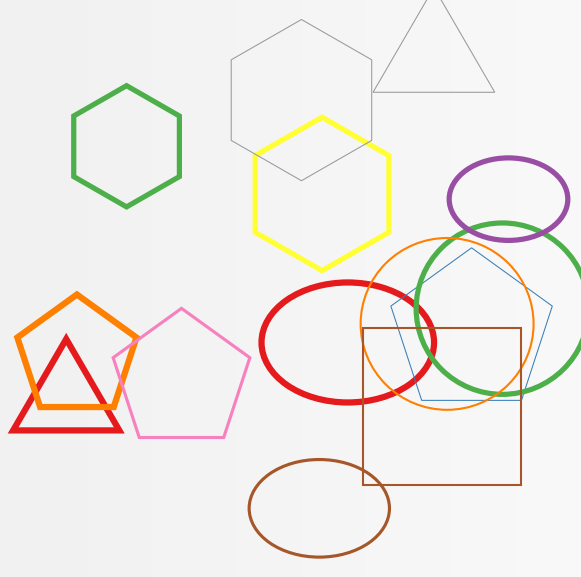[{"shape": "oval", "thickness": 3, "radius": 0.74, "center": [0.598, 0.406]}, {"shape": "triangle", "thickness": 3, "radius": 0.53, "center": [0.114, 0.307]}, {"shape": "pentagon", "thickness": 0.5, "radius": 0.73, "center": [0.811, 0.424]}, {"shape": "hexagon", "thickness": 2.5, "radius": 0.52, "center": [0.218, 0.746]}, {"shape": "circle", "thickness": 2.5, "radius": 0.74, "center": [0.864, 0.465]}, {"shape": "oval", "thickness": 2.5, "radius": 0.51, "center": [0.875, 0.654]}, {"shape": "circle", "thickness": 1, "radius": 0.74, "center": [0.769, 0.438]}, {"shape": "pentagon", "thickness": 3, "radius": 0.54, "center": [0.132, 0.381]}, {"shape": "hexagon", "thickness": 2.5, "radius": 0.66, "center": [0.554, 0.663]}, {"shape": "oval", "thickness": 1.5, "radius": 0.6, "center": [0.549, 0.119]}, {"shape": "square", "thickness": 1, "radius": 0.68, "center": [0.76, 0.295]}, {"shape": "pentagon", "thickness": 1.5, "radius": 0.62, "center": [0.312, 0.342]}, {"shape": "hexagon", "thickness": 0.5, "radius": 0.7, "center": [0.519, 0.826]}, {"shape": "triangle", "thickness": 0.5, "radius": 0.6, "center": [0.747, 0.9]}]